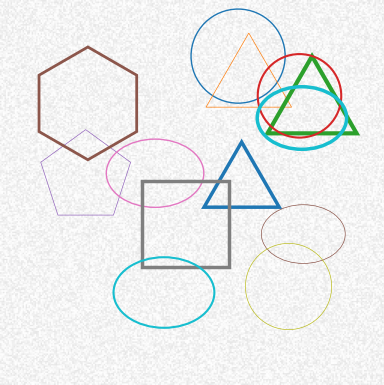[{"shape": "circle", "thickness": 1, "radius": 0.61, "center": [0.618, 0.854]}, {"shape": "triangle", "thickness": 2.5, "radius": 0.56, "center": [0.628, 0.518]}, {"shape": "triangle", "thickness": 0.5, "radius": 0.64, "center": [0.646, 0.786]}, {"shape": "triangle", "thickness": 3, "radius": 0.67, "center": [0.81, 0.72]}, {"shape": "circle", "thickness": 1.5, "radius": 0.54, "center": [0.778, 0.751]}, {"shape": "pentagon", "thickness": 0.5, "radius": 0.61, "center": [0.223, 0.541]}, {"shape": "hexagon", "thickness": 2, "radius": 0.73, "center": [0.228, 0.731]}, {"shape": "oval", "thickness": 0.5, "radius": 0.54, "center": [0.788, 0.392]}, {"shape": "oval", "thickness": 1, "radius": 0.63, "center": [0.403, 0.55]}, {"shape": "square", "thickness": 2.5, "radius": 0.56, "center": [0.483, 0.418]}, {"shape": "circle", "thickness": 0.5, "radius": 0.56, "center": [0.749, 0.256]}, {"shape": "oval", "thickness": 1.5, "radius": 0.65, "center": [0.426, 0.24]}, {"shape": "oval", "thickness": 2.5, "radius": 0.58, "center": [0.784, 0.693]}]